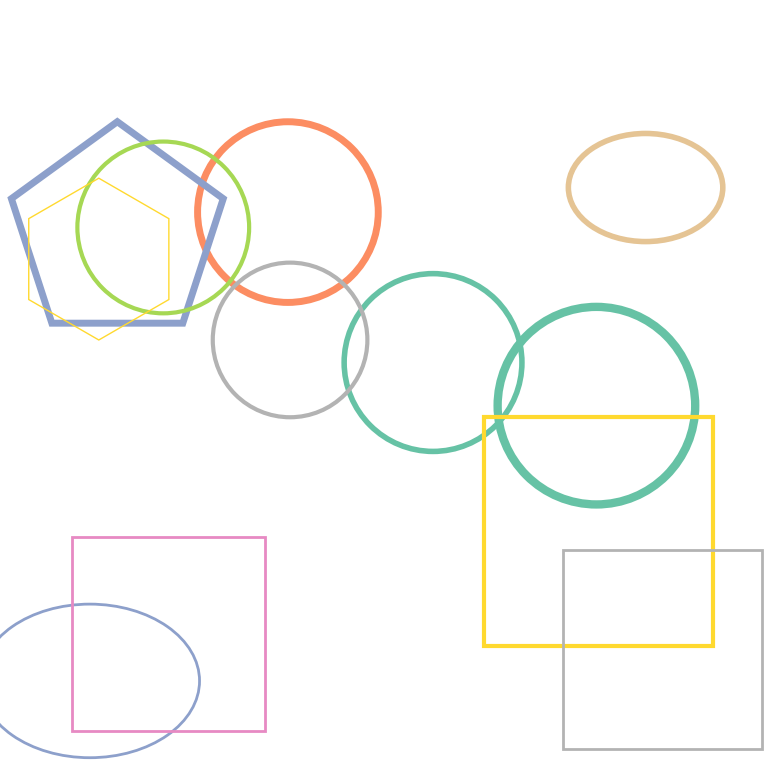[{"shape": "circle", "thickness": 3, "radius": 0.64, "center": [0.775, 0.473]}, {"shape": "circle", "thickness": 2, "radius": 0.58, "center": [0.562, 0.529]}, {"shape": "circle", "thickness": 2.5, "radius": 0.59, "center": [0.374, 0.725]}, {"shape": "oval", "thickness": 1, "radius": 0.71, "center": [0.117, 0.116]}, {"shape": "pentagon", "thickness": 2.5, "radius": 0.72, "center": [0.152, 0.697]}, {"shape": "square", "thickness": 1, "radius": 0.63, "center": [0.219, 0.177]}, {"shape": "circle", "thickness": 1.5, "radius": 0.56, "center": [0.212, 0.705]}, {"shape": "square", "thickness": 1.5, "radius": 0.75, "center": [0.777, 0.31]}, {"shape": "hexagon", "thickness": 0.5, "radius": 0.53, "center": [0.128, 0.664]}, {"shape": "oval", "thickness": 2, "radius": 0.5, "center": [0.838, 0.756]}, {"shape": "circle", "thickness": 1.5, "radius": 0.5, "center": [0.377, 0.559]}, {"shape": "square", "thickness": 1, "radius": 0.65, "center": [0.86, 0.157]}]